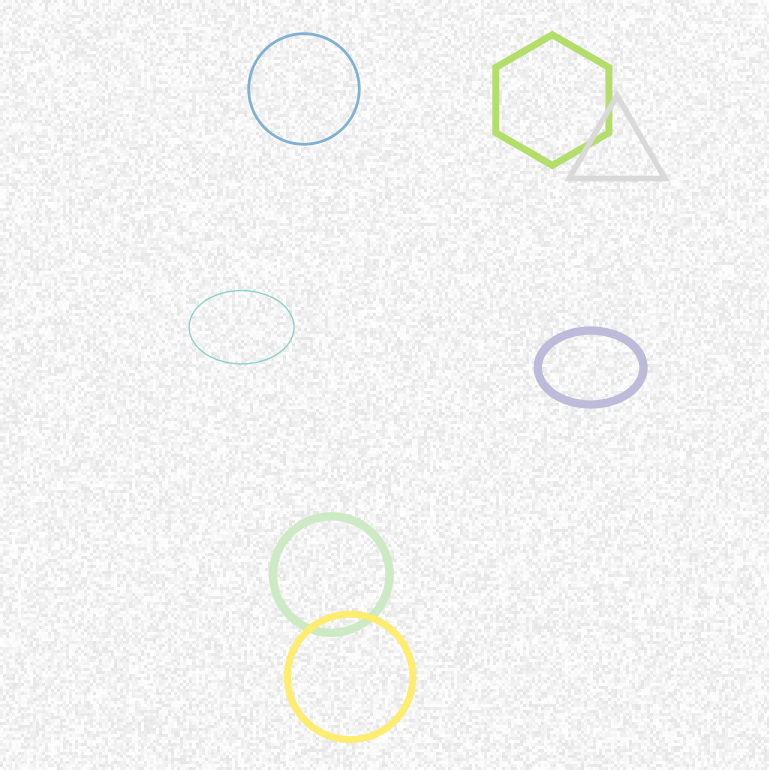[{"shape": "oval", "thickness": 0.5, "radius": 0.34, "center": [0.314, 0.575]}, {"shape": "oval", "thickness": 3, "radius": 0.34, "center": [0.767, 0.523]}, {"shape": "circle", "thickness": 1, "radius": 0.36, "center": [0.395, 0.884]}, {"shape": "hexagon", "thickness": 2.5, "radius": 0.42, "center": [0.717, 0.87]}, {"shape": "triangle", "thickness": 2, "radius": 0.36, "center": [0.801, 0.804]}, {"shape": "circle", "thickness": 3, "radius": 0.38, "center": [0.43, 0.254]}, {"shape": "circle", "thickness": 2.5, "radius": 0.41, "center": [0.455, 0.121]}]